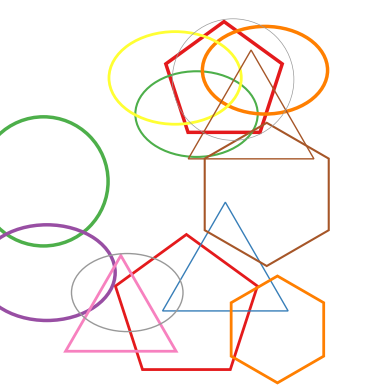[{"shape": "pentagon", "thickness": 2.5, "radius": 0.8, "center": [0.582, 0.785]}, {"shape": "pentagon", "thickness": 2, "radius": 0.97, "center": [0.484, 0.197]}, {"shape": "triangle", "thickness": 1, "radius": 0.94, "center": [0.585, 0.287]}, {"shape": "circle", "thickness": 2.5, "radius": 0.84, "center": [0.113, 0.529]}, {"shape": "oval", "thickness": 1.5, "radius": 0.79, "center": [0.51, 0.704]}, {"shape": "oval", "thickness": 2.5, "radius": 0.89, "center": [0.122, 0.292]}, {"shape": "oval", "thickness": 2.5, "radius": 0.81, "center": [0.688, 0.818]}, {"shape": "hexagon", "thickness": 2, "radius": 0.69, "center": [0.721, 0.144]}, {"shape": "oval", "thickness": 2, "radius": 0.86, "center": [0.455, 0.798]}, {"shape": "triangle", "thickness": 1, "radius": 0.94, "center": [0.652, 0.682]}, {"shape": "hexagon", "thickness": 1.5, "radius": 0.93, "center": [0.693, 0.495]}, {"shape": "triangle", "thickness": 2, "radius": 0.83, "center": [0.314, 0.171]}, {"shape": "oval", "thickness": 1, "radius": 0.72, "center": [0.331, 0.24]}, {"shape": "circle", "thickness": 0.5, "radius": 0.79, "center": [0.605, 0.793]}]